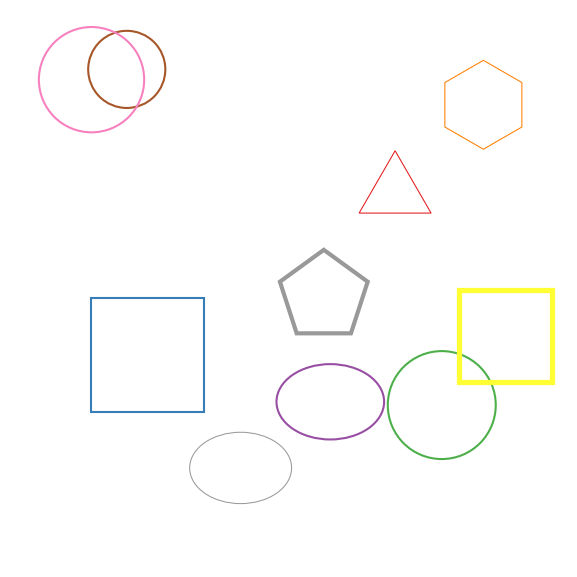[{"shape": "triangle", "thickness": 0.5, "radius": 0.36, "center": [0.684, 0.666]}, {"shape": "square", "thickness": 1, "radius": 0.49, "center": [0.256, 0.384]}, {"shape": "circle", "thickness": 1, "radius": 0.47, "center": [0.765, 0.298]}, {"shape": "oval", "thickness": 1, "radius": 0.47, "center": [0.572, 0.303]}, {"shape": "hexagon", "thickness": 0.5, "radius": 0.38, "center": [0.837, 0.818]}, {"shape": "square", "thickness": 2.5, "radius": 0.4, "center": [0.875, 0.417]}, {"shape": "circle", "thickness": 1, "radius": 0.33, "center": [0.219, 0.879]}, {"shape": "circle", "thickness": 1, "radius": 0.46, "center": [0.158, 0.861]}, {"shape": "pentagon", "thickness": 2, "radius": 0.4, "center": [0.561, 0.487]}, {"shape": "oval", "thickness": 0.5, "radius": 0.44, "center": [0.417, 0.189]}]